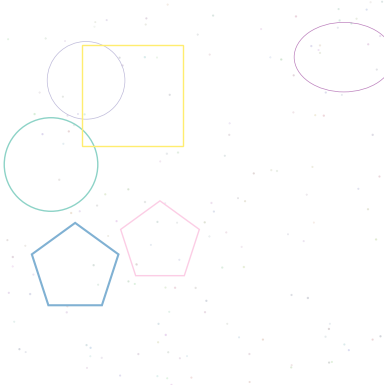[{"shape": "circle", "thickness": 1, "radius": 0.61, "center": [0.133, 0.573]}, {"shape": "circle", "thickness": 0.5, "radius": 0.5, "center": [0.224, 0.791]}, {"shape": "pentagon", "thickness": 1.5, "radius": 0.59, "center": [0.195, 0.303]}, {"shape": "pentagon", "thickness": 1, "radius": 0.54, "center": [0.416, 0.371]}, {"shape": "oval", "thickness": 0.5, "radius": 0.65, "center": [0.893, 0.852]}, {"shape": "square", "thickness": 1, "radius": 0.66, "center": [0.343, 0.752]}]